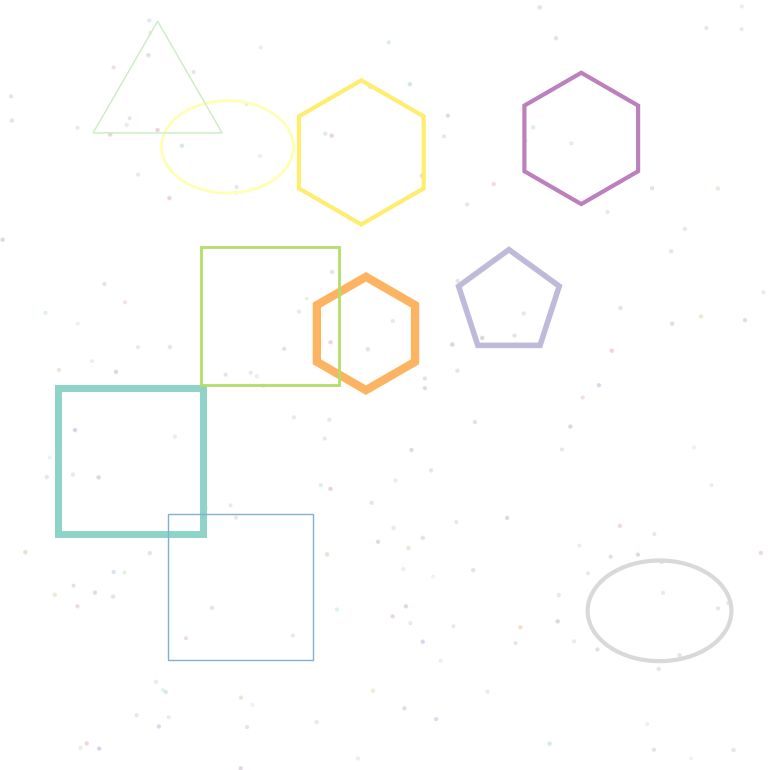[{"shape": "square", "thickness": 2.5, "radius": 0.47, "center": [0.17, 0.402]}, {"shape": "oval", "thickness": 1, "radius": 0.43, "center": [0.295, 0.809]}, {"shape": "pentagon", "thickness": 2, "radius": 0.34, "center": [0.661, 0.607]}, {"shape": "square", "thickness": 0.5, "radius": 0.47, "center": [0.313, 0.238]}, {"shape": "hexagon", "thickness": 3, "radius": 0.37, "center": [0.475, 0.567]}, {"shape": "square", "thickness": 1, "radius": 0.45, "center": [0.351, 0.59]}, {"shape": "oval", "thickness": 1.5, "radius": 0.47, "center": [0.857, 0.207]}, {"shape": "hexagon", "thickness": 1.5, "radius": 0.43, "center": [0.755, 0.82]}, {"shape": "triangle", "thickness": 0.5, "radius": 0.48, "center": [0.205, 0.876]}, {"shape": "hexagon", "thickness": 1.5, "radius": 0.47, "center": [0.469, 0.802]}]